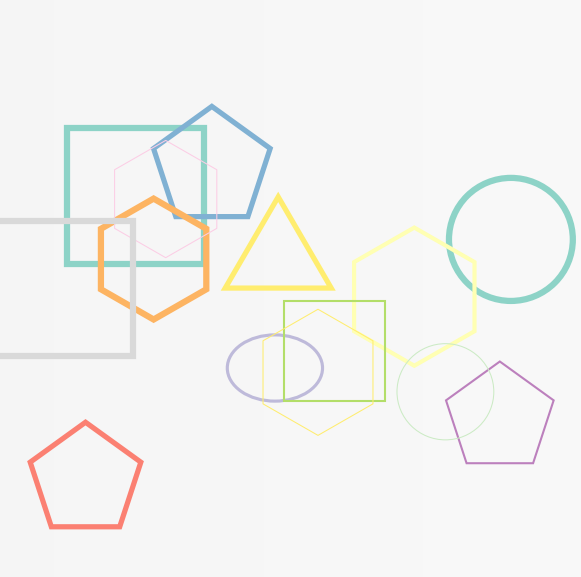[{"shape": "circle", "thickness": 3, "radius": 0.53, "center": [0.879, 0.585]}, {"shape": "square", "thickness": 3, "radius": 0.59, "center": [0.233, 0.66]}, {"shape": "hexagon", "thickness": 2, "radius": 0.6, "center": [0.713, 0.485]}, {"shape": "oval", "thickness": 1.5, "radius": 0.41, "center": [0.473, 0.362]}, {"shape": "pentagon", "thickness": 2.5, "radius": 0.5, "center": [0.147, 0.168]}, {"shape": "pentagon", "thickness": 2.5, "radius": 0.53, "center": [0.364, 0.709]}, {"shape": "hexagon", "thickness": 3, "radius": 0.52, "center": [0.264, 0.551]}, {"shape": "square", "thickness": 1, "radius": 0.43, "center": [0.576, 0.392]}, {"shape": "hexagon", "thickness": 0.5, "radius": 0.51, "center": [0.285, 0.654]}, {"shape": "square", "thickness": 3, "radius": 0.58, "center": [0.112, 0.499]}, {"shape": "pentagon", "thickness": 1, "radius": 0.49, "center": [0.86, 0.276]}, {"shape": "circle", "thickness": 0.5, "radius": 0.42, "center": [0.766, 0.321]}, {"shape": "triangle", "thickness": 2.5, "radius": 0.53, "center": [0.479, 0.553]}, {"shape": "hexagon", "thickness": 0.5, "radius": 0.55, "center": [0.547, 0.354]}]